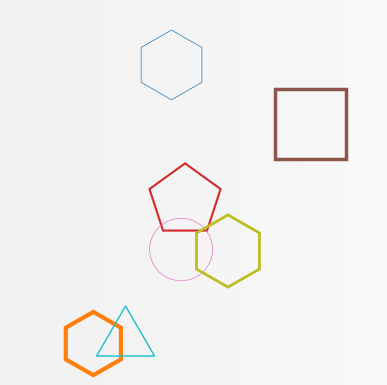[{"shape": "hexagon", "thickness": 0.5, "radius": 0.45, "center": [0.443, 0.831]}, {"shape": "hexagon", "thickness": 3, "radius": 0.41, "center": [0.241, 0.108]}, {"shape": "pentagon", "thickness": 1.5, "radius": 0.48, "center": [0.478, 0.479]}, {"shape": "square", "thickness": 2.5, "radius": 0.45, "center": [0.801, 0.678]}, {"shape": "circle", "thickness": 0.5, "radius": 0.41, "center": [0.467, 0.352]}, {"shape": "hexagon", "thickness": 2, "radius": 0.47, "center": [0.588, 0.348]}, {"shape": "triangle", "thickness": 1, "radius": 0.43, "center": [0.324, 0.118]}]